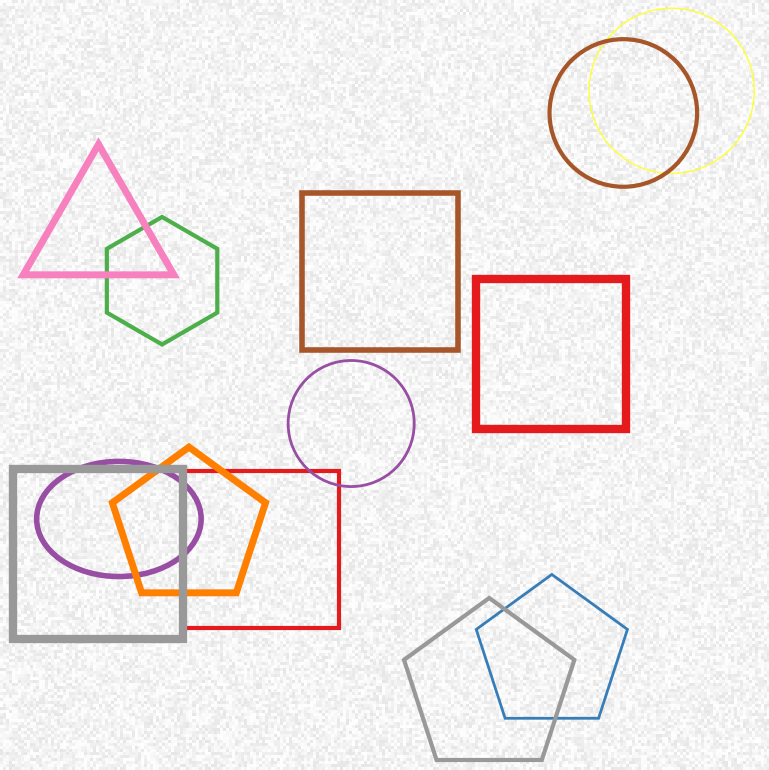[{"shape": "square", "thickness": 1.5, "radius": 0.51, "center": [0.338, 0.286]}, {"shape": "square", "thickness": 3, "radius": 0.49, "center": [0.715, 0.54]}, {"shape": "pentagon", "thickness": 1, "radius": 0.52, "center": [0.717, 0.151]}, {"shape": "hexagon", "thickness": 1.5, "radius": 0.41, "center": [0.21, 0.635]}, {"shape": "circle", "thickness": 1, "radius": 0.41, "center": [0.456, 0.45]}, {"shape": "oval", "thickness": 2, "radius": 0.53, "center": [0.154, 0.326]}, {"shape": "pentagon", "thickness": 2.5, "radius": 0.52, "center": [0.245, 0.315]}, {"shape": "circle", "thickness": 0.5, "radius": 0.54, "center": [0.872, 0.882]}, {"shape": "circle", "thickness": 1.5, "radius": 0.48, "center": [0.81, 0.853]}, {"shape": "square", "thickness": 2, "radius": 0.51, "center": [0.494, 0.648]}, {"shape": "triangle", "thickness": 2.5, "radius": 0.56, "center": [0.128, 0.7]}, {"shape": "pentagon", "thickness": 1.5, "radius": 0.58, "center": [0.635, 0.107]}, {"shape": "square", "thickness": 3, "radius": 0.55, "center": [0.127, 0.28]}]